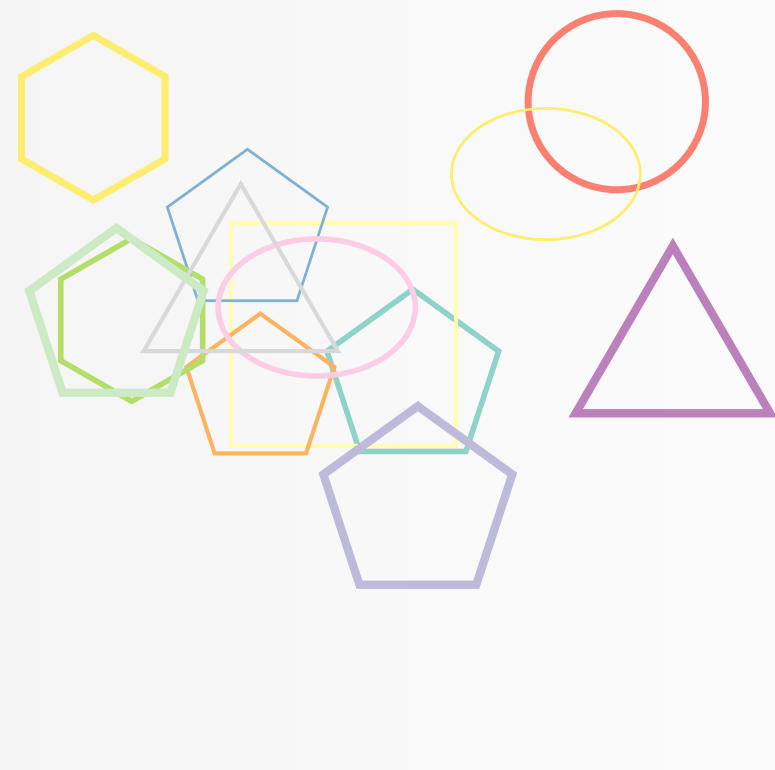[{"shape": "pentagon", "thickness": 2, "radius": 0.58, "center": [0.533, 0.508]}, {"shape": "square", "thickness": 1.5, "radius": 0.73, "center": [0.443, 0.565]}, {"shape": "pentagon", "thickness": 3, "radius": 0.64, "center": [0.539, 0.344]}, {"shape": "circle", "thickness": 2.5, "radius": 0.57, "center": [0.796, 0.868]}, {"shape": "pentagon", "thickness": 1, "radius": 0.54, "center": [0.319, 0.697]}, {"shape": "pentagon", "thickness": 1.5, "radius": 0.5, "center": [0.336, 0.492]}, {"shape": "hexagon", "thickness": 2, "radius": 0.53, "center": [0.17, 0.585]}, {"shape": "oval", "thickness": 2, "radius": 0.64, "center": [0.409, 0.601]}, {"shape": "triangle", "thickness": 1.5, "radius": 0.72, "center": [0.311, 0.616]}, {"shape": "triangle", "thickness": 3, "radius": 0.72, "center": [0.868, 0.536]}, {"shape": "pentagon", "thickness": 3, "radius": 0.59, "center": [0.15, 0.586]}, {"shape": "oval", "thickness": 1, "radius": 0.61, "center": [0.704, 0.774]}, {"shape": "hexagon", "thickness": 2.5, "radius": 0.53, "center": [0.12, 0.847]}]